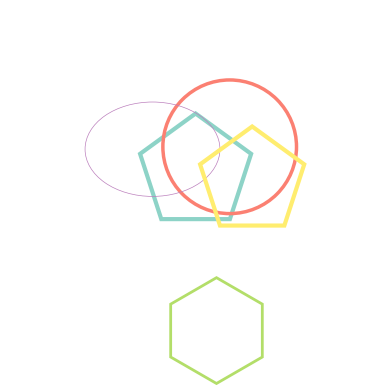[{"shape": "pentagon", "thickness": 3, "radius": 0.76, "center": [0.508, 0.554]}, {"shape": "circle", "thickness": 2.5, "radius": 0.87, "center": [0.597, 0.619]}, {"shape": "hexagon", "thickness": 2, "radius": 0.69, "center": [0.562, 0.141]}, {"shape": "oval", "thickness": 0.5, "radius": 0.88, "center": [0.396, 0.612]}, {"shape": "pentagon", "thickness": 3, "radius": 0.71, "center": [0.655, 0.529]}]